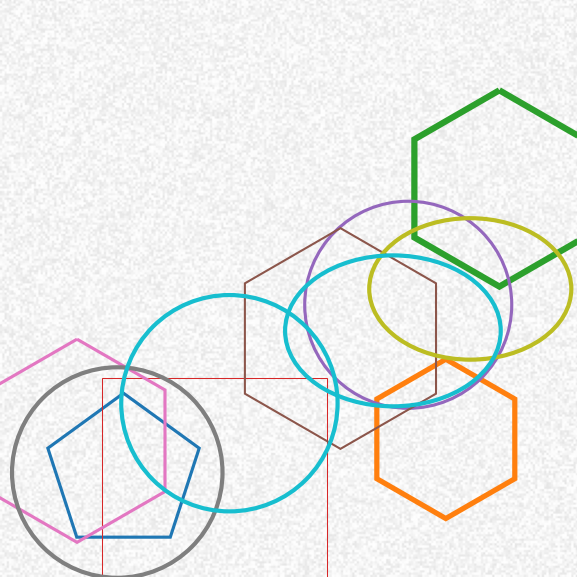[{"shape": "pentagon", "thickness": 1.5, "radius": 0.69, "center": [0.214, 0.18]}, {"shape": "hexagon", "thickness": 2.5, "radius": 0.69, "center": [0.772, 0.239]}, {"shape": "hexagon", "thickness": 3, "radius": 0.85, "center": [0.865, 0.673]}, {"shape": "square", "thickness": 0.5, "radius": 0.97, "center": [0.371, 0.15]}, {"shape": "circle", "thickness": 1.5, "radius": 0.9, "center": [0.707, 0.471]}, {"shape": "hexagon", "thickness": 1, "radius": 0.96, "center": [0.59, 0.413]}, {"shape": "hexagon", "thickness": 1.5, "radius": 0.88, "center": [0.133, 0.236]}, {"shape": "circle", "thickness": 2, "radius": 0.91, "center": [0.203, 0.181]}, {"shape": "oval", "thickness": 2, "radius": 0.87, "center": [0.814, 0.499]}, {"shape": "oval", "thickness": 2, "radius": 0.93, "center": [0.68, 0.426]}, {"shape": "circle", "thickness": 2, "radius": 0.94, "center": [0.397, 0.301]}]